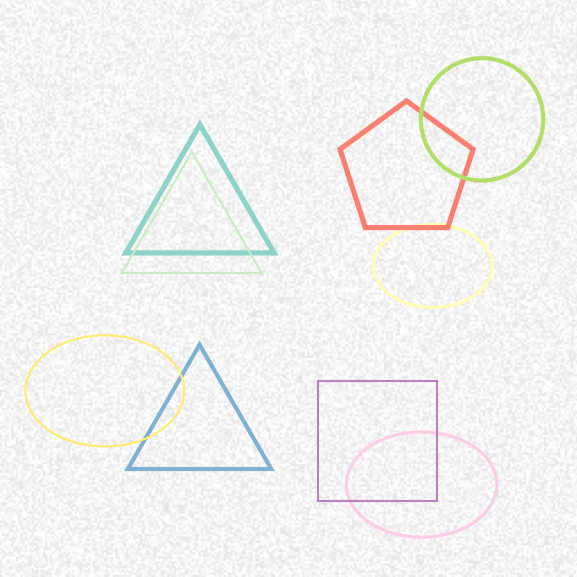[{"shape": "triangle", "thickness": 2.5, "radius": 0.74, "center": [0.346, 0.635]}, {"shape": "oval", "thickness": 1.5, "radius": 0.51, "center": [0.75, 0.539]}, {"shape": "pentagon", "thickness": 2.5, "radius": 0.61, "center": [0.704, 0.703]}, {"shape": "triangle", "thickness": 2, "radius": 0.72, "center": [0.346, 0.259]}, {"shape": "circle", "thickness": 2, "radius": 0.53, "center": [0.835, 0.792]}, {"shape": "oval", "thickness": 1.5, "radius": 0.65, "center": [0.73, 0.16]}, {"shape": "square", "thickness": 1, "radius": 0.52, "center": [0.654, 0.235]}, {"shape": "triangle", "thickness": 1, "radius": 0.7, "center": [0.332, 0.596]}, {"shape": "oval", "thickness": 1, "radius": 0.69, "center": [0.182, 0.322]}]